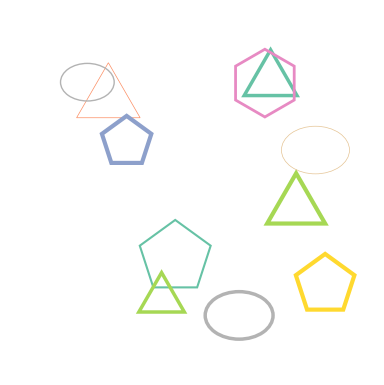[{"shape": "triangle", "thickness": 2.5, "radius": 0.4, "center": [0.703, 0.791]}, {"shape": "pentagon", "thickness": 1.5, "radius": 0.48, "center": [0.455, 0.332]}, {"shape": "triangle", "thickness": 0.5, "radius": 0.48, "center": [0.281, 0.742]}, {"shape": "pentagon", "thickness": 3, "radius": 0.34, "center": [0.329, 0.631]}, {"shape": "hexagon", "thickness": 2, "radius": 0.44, "center": [0.688, 0.784]}, {"shape": "triangle", "thickness": 3, "radius": 0.43, "center": [0.769, 0.463]}, {"shape": "triangle", "thickness": 2.5, "radius": 0.34, "center": [0.42, 0.224]}, {"shape": "pentagon", "thickness": 3, "radius": 0.4, "center": [0.845, 0.26]}, {"shape": "oval", "thickness": 0.5, "radius": 0.44, "center": [0.819, 0.61]}, {"shape": "oval", "thickness": 1, "radius": 0.35, "center": [0.227, 0.787]}, {"shape": "oval", "thickness": 2.5, "radius": 0.44, "center": [0.621, 0.181]}]